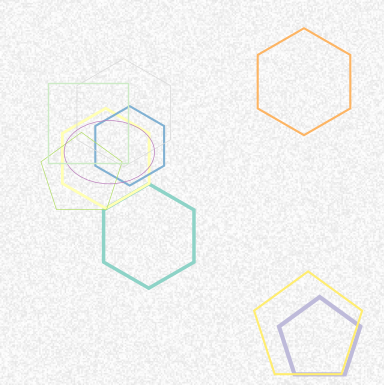[{"shape": "hexagon", "thickness": 2.5, "radius": 0.68, "center": [0.386, 0.387]}, {"shape": "hexagon", "thickness": 2, "radius": 0.65, "center": [0.275, 0.589]}, {"shape": "pentagon", "thickness": 3, "radius": 0.56, "center": [0.83, 0.117]}, {"shape": "hexagon", "thickness": 1.5, "radius": 0.52, "center": [0.337, 0.621]}, {"shape": "hexagon", "thickness": 1.5, "radius": 0.69, "center": [0.79, 0.788]}, {"shape": "pentagon", "thickness": 0.5, "radius": 0.55, "center": [0.212, 0.545]}, {"shape": "hexagon", "thickness": 0.5, "radius": 0.7, "center": [0.321, 0.707]}, {"shape": "oval", "thickness": 0.5, "radius": 0.59, "center": [0.284, 0.605]}, {"shape": "square", "thickness": 1, "radius": 0.52, "center": [0.228, 0.68]}, {"shape": "pentagon", "thickness": 1.5, "radius": 0.74, "center": [0.8, 0.147]}]